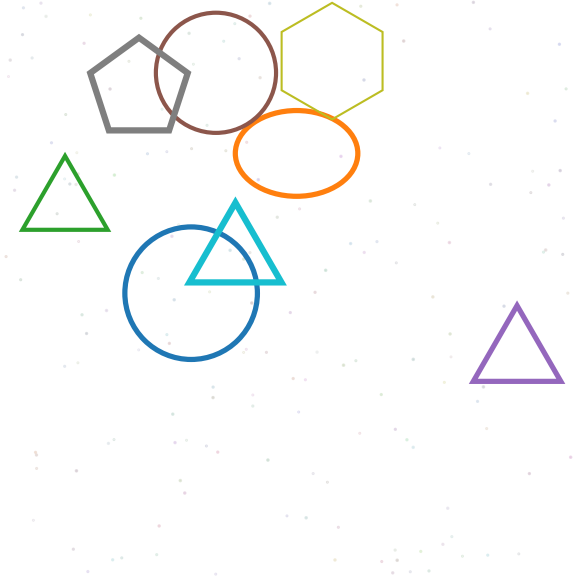[{"shape": "circle", "thickness": 2.5, "radius": 0.57, "center": [0.331, 0.491]}, {"shape": "oval", "thickness": 2.5, "radius": 0.53, "center": [0.514, 0.733]}, {"shape": "triangle", "thickness": 2, "radius": 0.43, "center": [0.113, 0.644]}, {"shape": "triangle", "thickness": 2.5, "radius": 0.44, "center": [0.895, 0.383]}, {"shape": "circle", "thickness": 2, "radius": 0.52, "center": [0.374, 0.873]}, {"shape": "pentagon", "thickness": 3, "radius": 0.44, "center": [0.241, 0.845]}, {"shape": "hexagon", "thickness": 1, "radius": 0.5, "center": [0.575, 0.893]}, {"shape": "triangle", "thickness": 3, "radius": 0.46, "center": [0.408, 0.556]}]